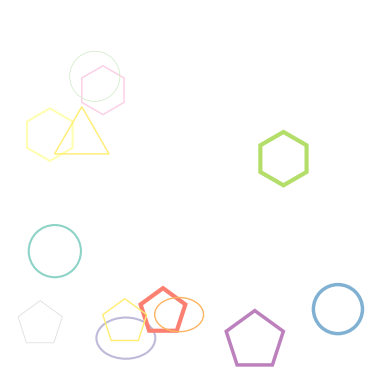[{"shape": "circle", "thickness": 1.5, "radius": 0.34, "center": [0.142, 0.348]}, {"shape": "hexagon", "thickness": 1.5, "radius": 0.34, "center": [0.129, 0.65]}, {"shape": "oval", "thickness": 1.5, "radius": 0.38, "center": [0.327, 0.122]}, {"shape": "pentagon", "thickness": 3, "radius": 0.31, "center": [0.423, 0.19]}, {"shape": "circle", "thickness": 2.5, "radius": 0.32, "center": [0.878, 0.197]}, {"shape": "oval", "thickness": 1, "radius": 0.32, "center": [0.465, 0.183]}, {"shape": "hexagon", "thickness": 3, "radius": 0.35, "center": [0.736, 0.588]}, {"shape": "hexagon", "thickness": 1, "radius": 0.32, "center": [0.267, 0.766]}, {"shape": "pentagon", "thickness": 0.5, "radius": 0.3, "center": [0.104, 0.159]}, {"shape": "pentagon", "thickness": 2.5, "radius": 0.39, "center": [0.662, 0.115]}, {"shape": "circle", "thickness": 0.5, "radius": 0.33, "center": [0.246, 0.802]}, {"shape": "pentagon", "thickness": 1, "radius": 0.3, "center": [0.324, 0.164]}, {"shape": "triangle", "thickness": 1, "radius": 0.41, "center": [0.212, 0.641]}]